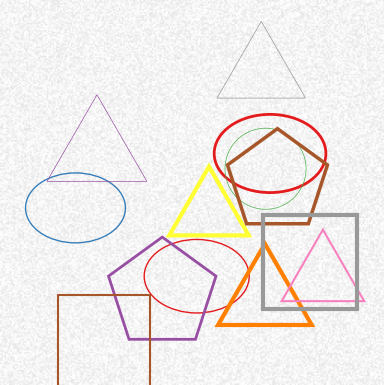[{"shape": "oval", "thickness": 2, "radius": 0.73, "center": [0.701, 0.601]}, {"shape": "oval", "thickness": 1, "radius": 0.68, "center": [0.511, 0.283]}, {"shape": "oval", "thickness": 1, "radius": 0.65, "center": [0.196, 0.46]}, {"shape": "circle", "thickness": 0.5, "radius": 0.53, "center": [0.69, 0.562]}, {"shape": "triangle", "thickness": 0.5, "radius": 0.75, "center": [0.252, 0.604]}, {"shape": "pentagon", "thickness": 2, "radius": 0.73, "center": [0.421, 0.237]}, {"shape": "triangle", "thickness": 3, "radius": 0.7, "center": [0.688, 0.226]}, {"shape": "triangle", "thickness": 3, "radius": 0.6, "center": [0.543, 0.448]}, {"shape": "pentagon", "thickness": 2.5, "radius": 0.68, "center": [0.721, 0.529]}, {"shape": "square", "thickness": 1.5, "radius": 0.6, "center": [0.27, 0.114]}, {"shape": "triangle", "thickness": 1.5, "radius": 0.62, "center": [0.839, 0.28]}, {"shape": "triangle", "thickness": 0.5, "radius": 0.66, "center": [0.679, 0.812]}, {"shape": "square", "thickness": 3, "radius": 0.61, "center": [0.806, 0.32]}]